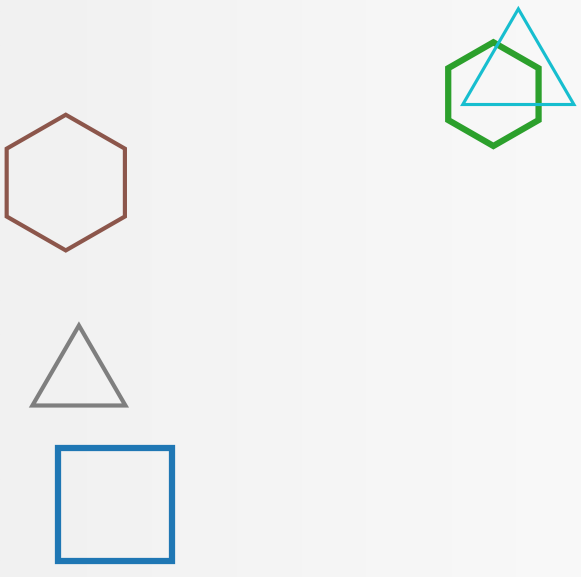[{"shape": "square", "thickness": 3, "radius": 0.49, "center": [0.197, 0.125]}, {"shape": "hexagon", "thickness": 3, "radius": 0.45, "center": [0.849, 0.836]}, {"shape": "hexagon", "thickness": 2, "radius": 0.59, "center": [0.113, 0.683]}, {"shape": "triangle", "thickness": 2, "radius": 0.46, "center": [0.136, 0.343]}, {"shape": "triangle", "thickness": 1.5, "radius": 0.55, "center": [0.892, 0.873]}]